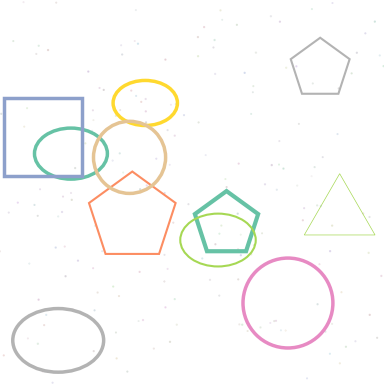[{"shape": "pentagon", "thickness": 3, "radius": 0.43, "center": [0.588, 0.417]}, {"shape": "oval", "thickness": 2.5, "radius": 0.47, "center": [0.184, 0.601]}, {"shape": "pentagon", "thickness": 1.5, "radius": 0.59, "center": [0.344, 0.436]}, {"shape": "square", "thickness": 2.5, "radius": 0.51, "center": [0.112, 0.644]}, {"shape": "circle", "thickness": 2.5, "radius": 0.58, "center": [0.748, 0.213]}, {"shape": "oval", "thickness": 1.5, "radius": 0.49, "center": [0.566, 0.377]}, {"shape": "triangle", "thickness": 0.5, "radius": 0.53, "center": [0.882, 0.443]}, {"shape": "oval", "thickness": 2.5, "radius": 0.42, "center": [0.377, 0.733]}, {"shape": "circle", "thickness": 2.5, "radius": 0.47, "center": [0.337, 0.591]}, {"shape": "oval", "thickness": 2.5, "radius": 0.59, "center": [0.151, 0.116]}, {"shape": "pentagon", "thickness": 1.5, "radius": 0.4, "center": [0.832, 0.822]}]